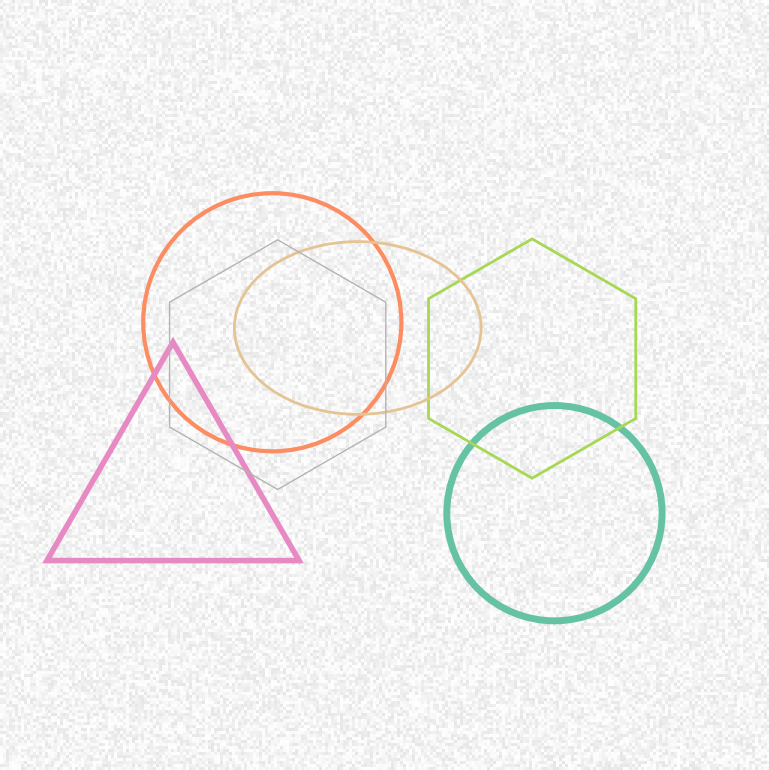[{"shape": "circle", "thickness": 2.5, "radius": 0.7, "center": [0.72, 0.334]}, {"shape": "circle", "thickness": 1.5, "radius": 0.84, "center": [0.354, 0.581]}, {"shape": "triangle", "thickness": 2, "radius": 0.95, "center": [0.225, 0.367]}, {"shape": "hexagon", "thickness": 1, "radius": 0.78, "center": [0.691, 0.534]}, {"shape": "oval", "thickness": 1, "radius": 0.8, "center": [0.465, 0.574]}, {"shape": "hexagon", "thickness": 0.5, "radius": 0.81, "center": [0.361, 0.526]}]